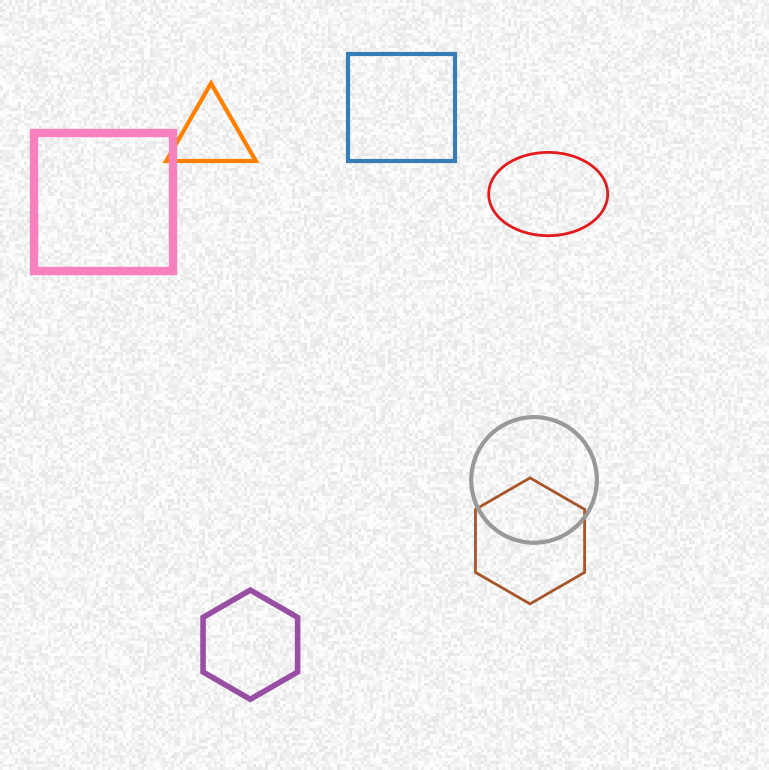[{"shape": "oval", "thickness": 1, "radius": 0.39, "center": [0.712, 0.748]}, {"shape": "square", "thickness": 1.5, "radius": 0.35, "center": [0.521, 0.861]}, {"shape": "hexagon", "thickness": 2, "radius": 0.35, "center": [0.325, 0.163]}, {"shape": "triangle", "thickness": 1.5, "radius": 0.34, "center": [0.274, 0.825]}, {"shape": "hexagon", "thickness": 1, "radius": 0.41, "center": [0.688, 0.298]}, {"shape": "square", "thickness": 3, "radius": 0.45, "center": [0.135, 0.738]}, {"shape": "circle", "thickness": 1.5, "radius": 0.41, "center": [0.694, 0.377]}]